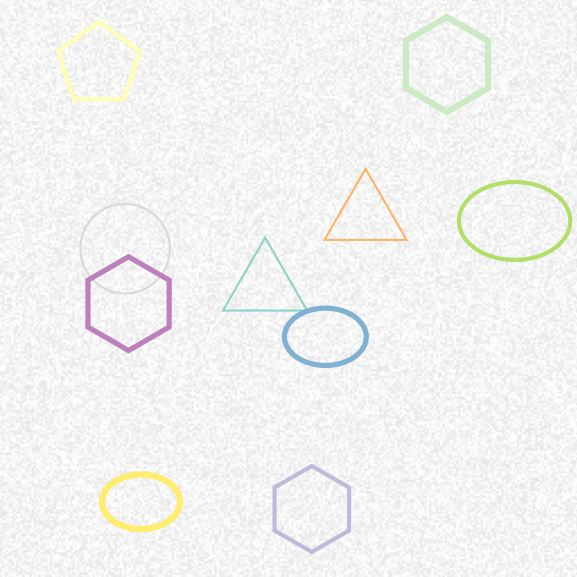[{"shape": "triangle", "thickness": 1, "radius": 0.42, "center": [0.459, 0.503]}, {"shape": "pentagon", "thickness": 2, "radius": 0.37, "center": [0.171, 0.887]}, {"shape": "hexagon", "thickness": 2, "radius": 0.37, "center": [0.54, 0.118]}, {"shape": "oval", "thickness": 2.5, "radius": 0.35, "center": [0.563, 0.416]}, {"shape": "triangle", "thickness": 1, "radius": 0.41, "center": [0.633, 0.625]}, {"shape": "oval", "thickness": 2, "radius": 0.48, "center": [0.891, 0.616]}, {"shape": "circle", "thickness": 1, "radius": 0.39, "center": [0.217, 0.569]}, {"shape": "hexagon", "thickness": 2.5, "radius": 0.41, "center": [0.223, 0.473]}, {"shape": "hexagon", "thickness": 3, "radius": 0.41, "center": [0.774, 0.888]}, {"shape": "oval", "thickness": 3, "radius": 0.34, "center": [0.244, 0.13]}]